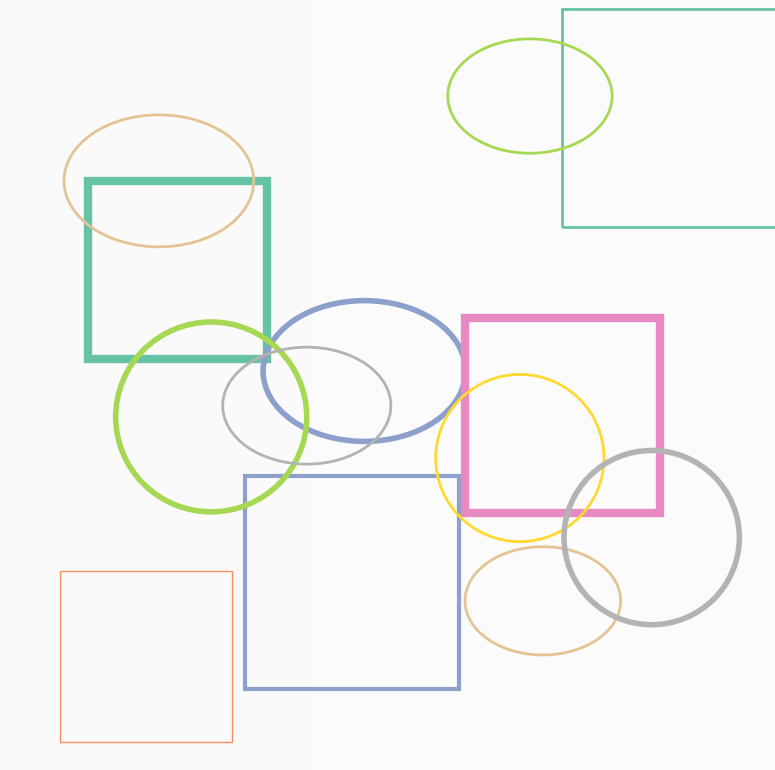[{"shape": "square", "thickness": 1, "radius": 0.71, "center": [0.866, 0.847]}, {"shape": "square", "thickness": 3, "radius": 0.58, "center": [0.229, 0.649]}, {"shape": "square", "thickness": 0.5, "radius": 0.55, "center": [0.188, 0.147]}, {"shape": "square", "thickness": 1.5, "radius": 0.69, "center": [0.454, 0.243]}, {"shape": "oval", "thickness": 2, "radius": 0.65, "center": [0.47, 0.518]}, {"shape": "square", "thickness": 3, "radius": 0.63, "center": [0.726, 0.461]}, {"shape": "oval", "thickness": 1, "radius": 0.53, "center": [0.684, 0.875]}, {"shape": "circle", "thickness": 2, "radius": 0.62, "center": [0.273, 0.459]}, {"shape": "circle", "thickness": 1, "radius": 0.54, "center": [0.671, 0.405]}, {"shape": "oval", "thickness": 1, "radius": 0.5, "center": [0.7, 0.22]}, {"shape": "oval", "thickness": 1, "radius": 0.61, "center": [0.205, 0.765]}, {"shape": "circle", "thickness": 2, "radius": 0.57, "center": [0.841, 0.302]}, {"shape": "oval", "thickness": 1, "radius": 0.54, "center": [0.396, 0.473]}]